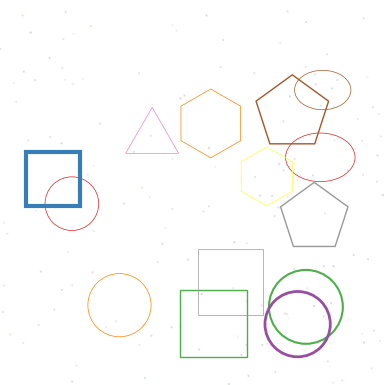[{"shape": "circle", "thickness": 0.5, "radius": 0.35, "center": [0.187, 0.471]}, {"shape": "oval", "thickness": 0.5, "radius": 0.45, "center": [0.832, 0.591]}, {"shape": "square", "thickness": 3, "radius": 0.35, "center": [0.138, 0.536]}, {"shape": "square", "thickness": 1, "radius": 0.43, "center": [0.556, 0.16]}, {"shape": "circle", "thickness": 1.5, "radius": 0.48, "center": [0.795, 0.203]}, {"shape": "circle", "thickness": 2, "radius": 0.42, "center": [0.773, 0.158]}, {"shape": "hexagon", "thickness": 0.5, "radius": 0.45, "center": [0.547, 0.679]}, {"shape": "circle", "thickness": 0.5, "radius": 0.41, "center": [0.31, 0.207]}, {"shape": "hexagon", "thickness": 0.5, "radius": 0.38, "center": [0.693, 0.542]}, {"shape": "pentagon", "thickness": 1, "radius": 0.5, "center": [0.759, 0.707]}, {"shape": "oval", "thickness": 0.5, "radius": 0.37, "center": [0.838, 0.766]}, {"shape": "triangle", "thickness": 0.5, "radius": 0.4, "center": [0.395, 0.642]}, {"shape": "pentagon", "thickness": 1, "radius": 0.46, "center": [0.816, 0.434]}, {"shape": "square", "thickness": 0.5, "radius": 0.42, "center": [0.598, 0.268]}]